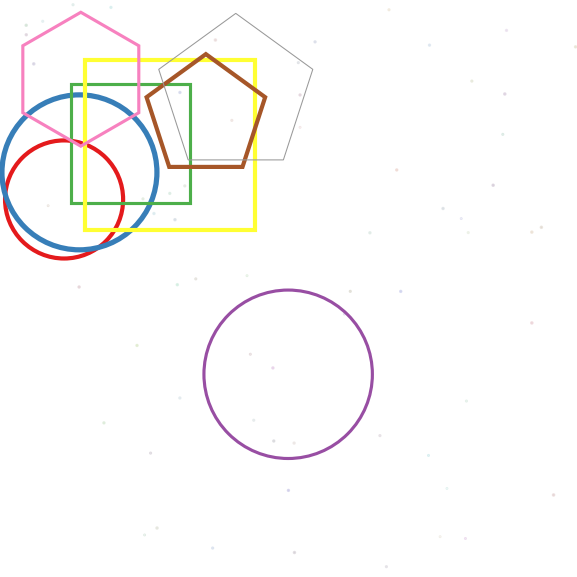[{"shape": "circle", "thickness": 2, "radius": 0.51, "center": [0.111, 0.654]}, {"shape": "circle", "thickness": 2.5, "radius": 0.67, "center": [0.138, 0.701]}, {"shape": "square", "thickness": 1.5, "radius": 0.52, "center": [0.226, 0.751]}, {"shape": "circle", "thickness": 1.5, "radius": 0.73, "center": [0.499, 0.351]}, {"shape": "square", "thickness": 2, "radius": 0.74, "center": [0.295, 0.748]}, {"shape": "pentagon", "thickness": 2, "radius": 0.54, "center": [0.356, 0.797]}, {"shape": "hexagon", "thickness": 1.5, "radius": 0.58, "center": [0.14, 0.862]}, {"shape": "pentagon", "thickness": 0.5, "radius": 0.7, "center": [0.408, 0.836]}]